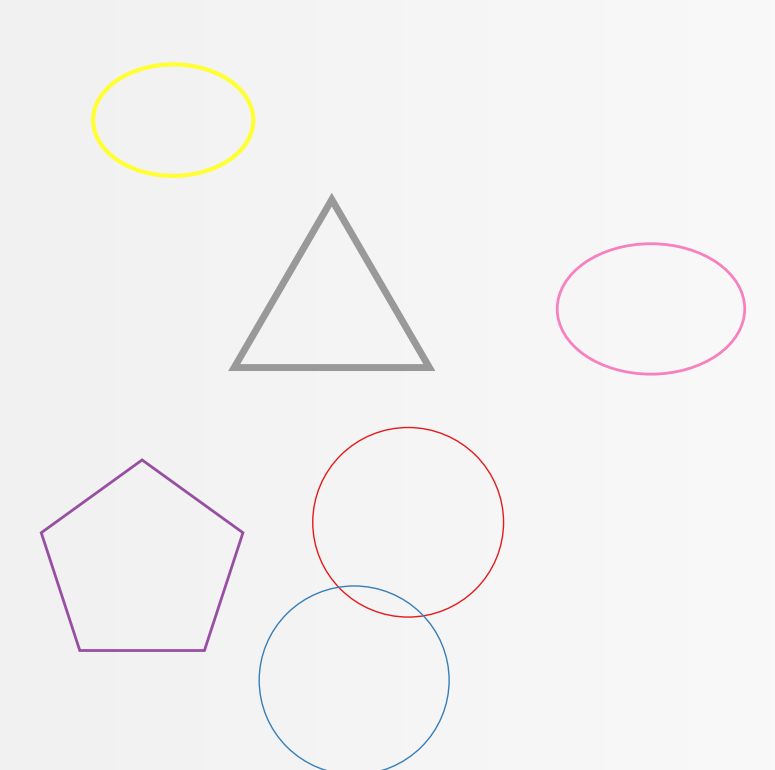[{"shape": "circle", "thickness": 0.5, "radius": 0.62, "center": [0.527, 0.322]}, {"shape": "circle", "thickness": 0.5, "radius": 0.61, "center": [0.457, 0.116]}, {"shape": "pentagon", "thickness": 1, "radius": 0.68, "center": [0.183, 0.266]}, {"shape": "oval", "thickness": 1.5, "radius": 0.52, "center": [0.224, 0.844]}, {"shape": "oval", "thickness": 1, "radius": 0.6, "center": [0.84, 0.599]}, {"shape": "triangle", "thickness": 2.5, "radius": 0.73, "center": [0.428, 0.595]}]